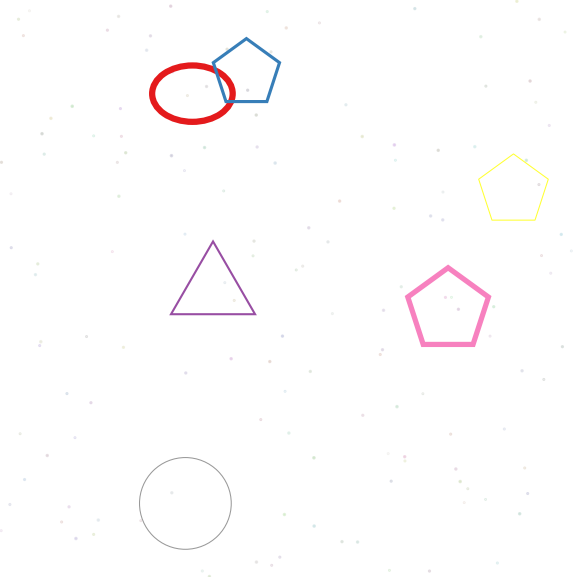[{"shape": "oval", "thickness": 3, "radius": 0.35, "center": [0.333, 0.837]}, {"shape": "pentagon", "thickness": 1.5, "radius": 0.3, "center": [0.427, 0.872]}, {"shape": "triangle", "thickness": 1, "radius": 0.42, "center": [0.369, 0.497]}, {"shape": "pentagon", "thickness": 0.5, "radius": 0.32, "center": [0.889, 0.669]}, {"shape": "pentagon", "thickness": 2.5, "radius": 0.37, "center": [0.776, 0.462]}, {"shape": "circle", "thickness": 0.5, "radius": 0.4, "center": [0.321, 0.127]}]